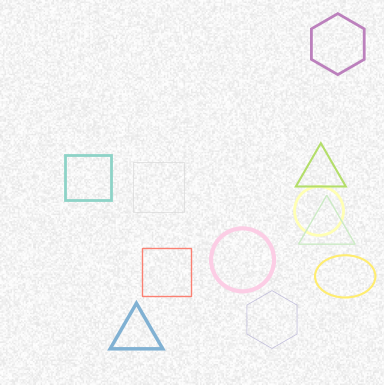[{"shape": "square", "thickness": 2, "radius": 0.29, "center": [0.229, 0.539]}, {"shape": "circle", "thickness": 2, "radius": 0.32, "center": [0.829, 0.452]}, {"shape": "hexagon", "thickness": 0.5, "radius": 0.38, "center": [0.706, 0.17]}, {"shape": "square", "thickness": 1, "radius": 0.31, "center": [0.433, 0.293]}, {"shape": "triangle", "thickness": 2.5, "radius": 0.39, "center": [0.354, 0.133]}, {"shape": "triangle", "thickness": 1.5, "radius": 0.37, "center": [0.833, 0.553]}, {"shape": "circle", "thickness": 3, "radius": 0.41, "center": [0.63, 0.325]}, {"shape": "square", "thickness": 0.5, "radius": 0.33, "center": [0.413, 0.514]}, {"shape": "hexagon", "thickness": 2, "radius": 0.4, "center": [0.877, 0.885]}, {"shape": "triangle", "thickness": 1, "radius": 0.42, "center": [0.849, 0.408]}, {"shape": "oval", "thickness": 1.5, "radius": 0.39, "center": [0.897, 0.282]}]